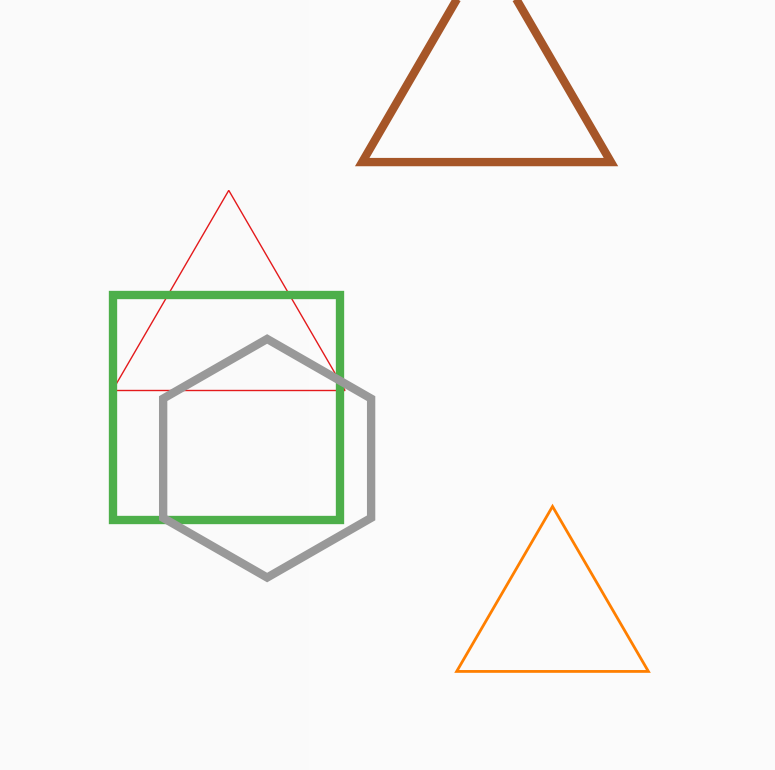[{"shape": "triangle", "thickness": 0.5, "radius": 0.87, "center": [0.295, 0.579]}, {"shape": "square", "thickness": 3, "radius": 0.73, "center": [0.292, 0.471]}, {"shape": "triangle", "thickness": 1, "radius": 0.71, "center": [0.713, 0.199]}, {"shape": "triangle", "thickness": 3, "radius": 0.93, "center": [0.628, 0.882]}, {"shape": "hexagon", "thickness": 3, "radius": 0.77, "center": [0.345, 0.405]}]